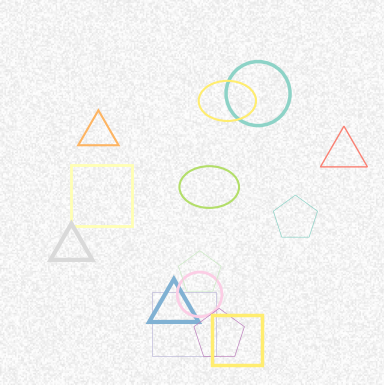[{"shape": "circle", "thickness": 2.5, "radius": 0.42, "center": [0.67, 0.757]}, {"shape": "pentagon", "thickness": 0.5, "radius": 0.3, "center": [0.767, 0.433]}, {"shape": "square", "thickness": 2, "radius": 0.4, "center": [0.263, 0.492]}, {"shape": "square", "thickness": 0.5, "radius": 0.41, "center": [0.477, 0.159]}, {"shape": "triangle", "thickness": 1, "radius": 0.35, "center": [0.893, 0.602]}, {"shape": "triangle", "thickness": 3, "radius": 0.37, "center": [0.452, 0.201]}, {"shape": "triangle", "thickness": 1.5, "radius": 0.3, "center": [0.256, 0.653]}, {"shape": "oval", "thickness": 1.5, "radius": 0.39, "center": [0.543, 0.514]}, {"shape": "circle", "thickness": 2, "radius": 0.29, "center": [0.518, 0.235]}, {"shape": "triangle", "thickness": 3, "radius": 0.31, "center": [0.186, 0.356]}, {"shape": "pentagon", "thickness": 0.5, "radius": 0.34, "center": [0.569, 0.13]}, {"shape": "pentagon", "thickness": 0.5, "radius": 0.29, "center": [0.519, 0.291]}, {"shape": "square", "thickness": 2.5, "radius": 0.32, "center": [0.616, 0.118]}, {"shape": "oval", "thickness": 1.5, "radius": 0.37, "center": [0.591, 0.738]}]